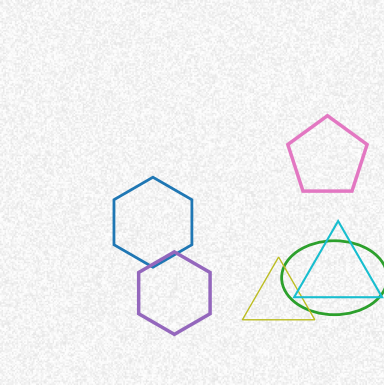[{"shape": "hexagon", "thickness": 2, "radius": 0.58, "center": [0.397, 0.423]}, {"shape": "oval", "thickness": 2, "radius": 0.69, "center": [0.869, 0.279]}, {"shape": "hexagon", "thickness": 2.5, "radius": 0.54, "center": [0.453, 0.239]}, {"shape": "pentagon", "thickness": 2.5, "radius": 0.54, "center": [0.851, 0.591]}, {"shape": "triangle", "thickness": 1, "radius": 0.54, "center": [0.724, 0.224]}, {"shape": "triangle", "thickness": 1.5, "radius": 0.66, "center": [0.878, 0.294]}]